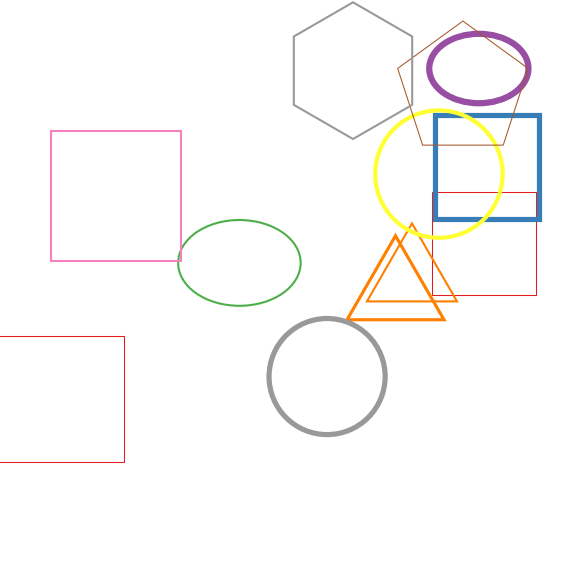[{"shape": "square", "thickness": 0.5, "radius": 0.55, "center": [0.105, 0.308]}, {"shape": "square", "thickness": 0.5, "radius": 0.45, "center": [0.838, 0.578]}, {"shape": "square", "thickness": 2.5, "radius": 0.45, "center": [0.843, 0.711]}, {"shape": "oval", "thickness": 1, "radius": 0.53, "center": [0.415, 0.544]}, {"shape": "oval", "thickness": 3, "radius": 0.43, "center": [0.829, 0.88]}, {"shape": "triangle", "thickness": 1, "radius": 0.45, "center": [0.713, 0.522]}, {"shape": "triangle", "thickness": 1.5, "radius": 0.48, "center": [0.685, 0.494]}, {"shape": "circle", "thickness": 2, "radius": 0.55, "center": [0.76, 0.698]}, {"shape": "pentagon", "thickness": 0.5, "radius": 0.59, "center": [0.802, 0.844]}, {"shape": "square", "thickness": 1, "radius": 0.56, "center": [0.201, 0.659]}, {"shape": "circle", "thickness": 2.5, "radius": 0.5, "center": [0.566, 0.347]}, {"shape": "hexagon", "thickness": 1, "radius": 0.59, "center": [0.611, 0.877]}]